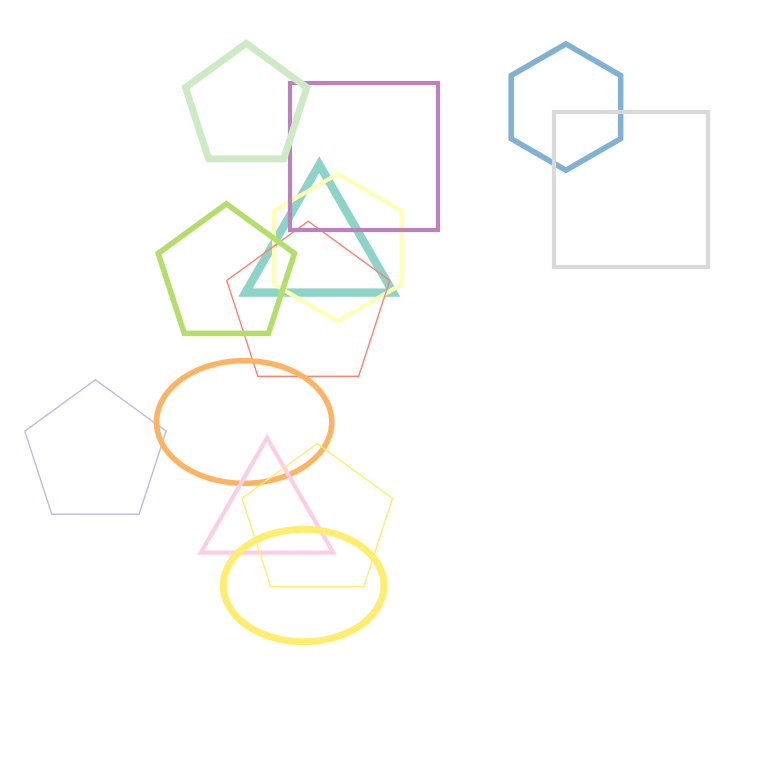[{"shape": "triangle", "thickness": 3, "radius": 0.55, "center": [0.415, 0.675]}, {"shape": "hexagon", "thickness": 1.5, "radius": 0.48, "center": [0.439, 0.679]}, {"shape": "pentagon", "thickness": 0.5, "radius": 0.48, "center": [0.124, 0.41]}, {"shape": "pentagon", "thickness": 0.5, "radius": 0.56, "center": [0.4, 0.601]}, {"shape": "hexagon", "thickness": 2, "radius": 0.41, "center": [0.735, 0.861]}, {"shape": "oval", "thickness": 2, "radius": 0.57, "center": [0.317, 0.452]}, {"shape": "pentagon", "thickness": 2, "radius": 0.47, "center": [0.294, 0.642]}, {"shape": "triangle", "thickness": 1.5, "radius": 0.5, "center": [0.347, 0.332]}, {"shape": "square", "thickness": 1.5, "radius": 0.5, "center": [0.82, 0.754]}, {"shape": "square", "thickness": 1.5, "radius": 0.48, "center": [0.473, 0.797]}, {"shape": "pentagon", "thickness": 2.5, "radius": 0.41, "center": [0.32, 0.861]}, {"shape": "pentagon", "thickness": 0.5, "radius": 0.51, "center": [0.412, 0.321]}, {"shape": "oval", "thickness": 2.5, "radius": 0.52, "center": [0.394, 0.24]}]